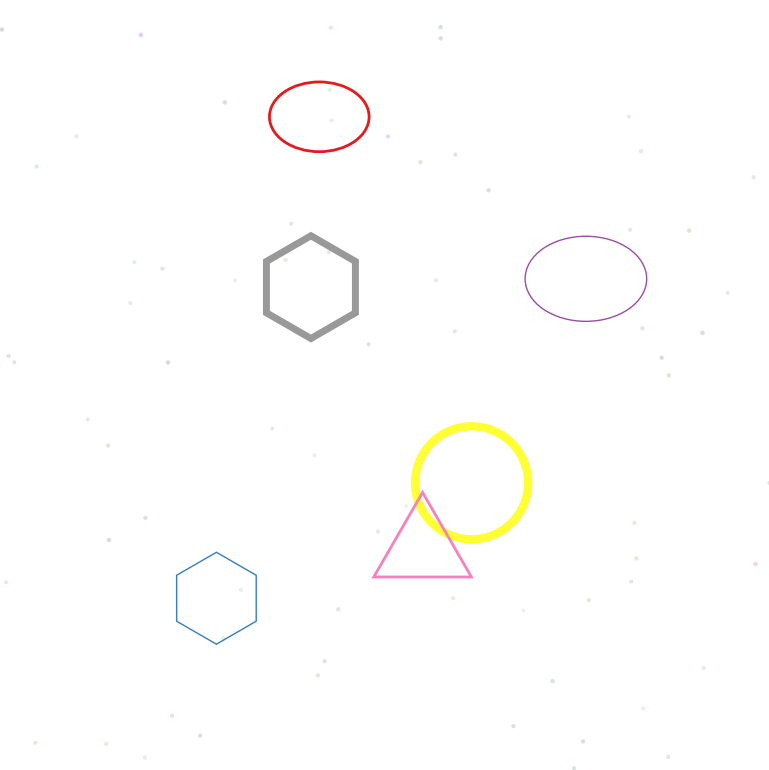[{"shape": "oval", "thickness": 1, "radius": 0.32, "center": [0.415, 0.848]}, {"shape": "hexagon", "thickness": 0.5, "radius": 0.3, "center": [0.281, 0.223]}, {"shape": "oval", "thickness": 0.5, "radius": 0.39, "center": [0.761, 0.638]}, {"shape": "circle", "thickness": 3, "radius": 0.37, "center": [0.612, 0.373]}, {"shape": "triangle", "thickness": 1, "radius": 0.37, "center": [0.549, 0.287]}, {"shape": "hexagon", "thickness": 2.5, "radius": 0.33, "center": [0.404, 0.627]}]